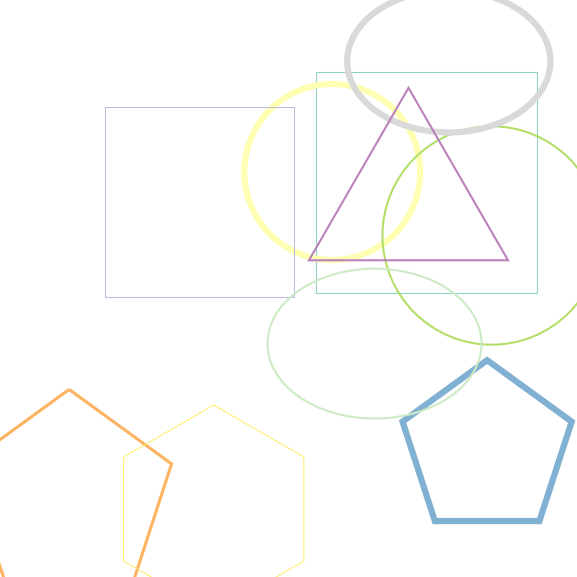[{"shape": "square", "thickness": 0.5, "radius": 0.95, "center": [0.738, 0.683]}, {"shape": "circle", "thickness": 3, "radius": 0.76, "center": [0.575, 0.701]}, {"shape": "square", "thickness": 0.5, "radius": 0.82, "center": [0.346, 0.649]}, {"shape": "pentagon", "thickness": 3, "radius": 0.77, "center": [0.844, 0.221]}, {"shape": "pentagon", "thickness": 1.5, "radius": 0.93, "center": [0.12, 0.138]}, {"shape": "circle", "thickness": 1, "radius": 0.95, "center": [0.851, 0.591]}, {"shape": "oval", "thickness": 3, "radius": 0.88, "center": [0.777, 0.893]}, {"shape": "triangle", "thickness": 1, "radius": 1.0, "center": [0.707, 0.648]}, {"shape": "oval", "thickness": 1, "radius": 0.93, "center": [0.648, 0.404]}, {"shape": "hexagon", "thickness": 0.5, "radius": 0.9, "center": [0.37, 0.118]}]